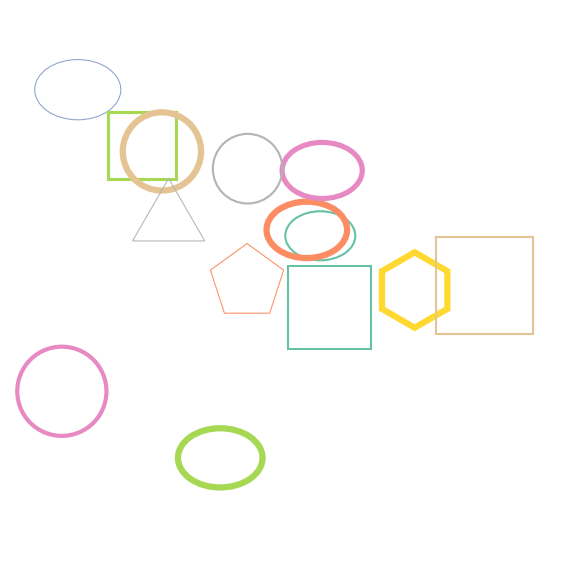[{"shape": "square", "thickness": 1, "radius": 0.36, "center": [0.57, 0.466]}, {"shape": "oval", "thickness": 1, "radius": 0.3, "center": [0.555, 0.591]}, {"shape": "oval", "thickness": 3, "radius": 0.35, "center": [0.531, 0.601]}, {"shape": "pentagon", "thickness": 0.5, "radius": 0.33, "center": [0.428, 0.511]}, {"shape": "oval", "thickness": 0.5, "radius": 0.37, "center": [0.135, 0.844]}, {"shape": "oval", "thickness": 2.5, "radius": 0.35, "center": [0.558, 0.704]}, {"shape": "circle", "thickness": 2, "radius": 0.39, "center": [0.107, 0.322]}, {"shape": "oval", "thickness": 3, "radius": 0.37, "center": [0.381, 0.206]}, {"shape": "square", "thickness": 1.5, "radius": 0.29, "center": [0.245, 0.747]}, {"shape": "hexagon", "thickness": 3, "radius": 0.33, "center": [0.718, 0.497]}, {"shape": "circle", "thickness": 3, "radius": 0.34, "center": [0.28, 0.737]}, {"shape": "square", "thickness": 1, "radius": 0.42, "center": [0.84, 0.504]}, {"shape": "circle", "thickness": 1, "radius": 0.3, "center": [0.429, 0.707]}, {"shape": "triangle", "thickness": 0.5, "radius": 0.36, "center": [0.292, 0.618]}]